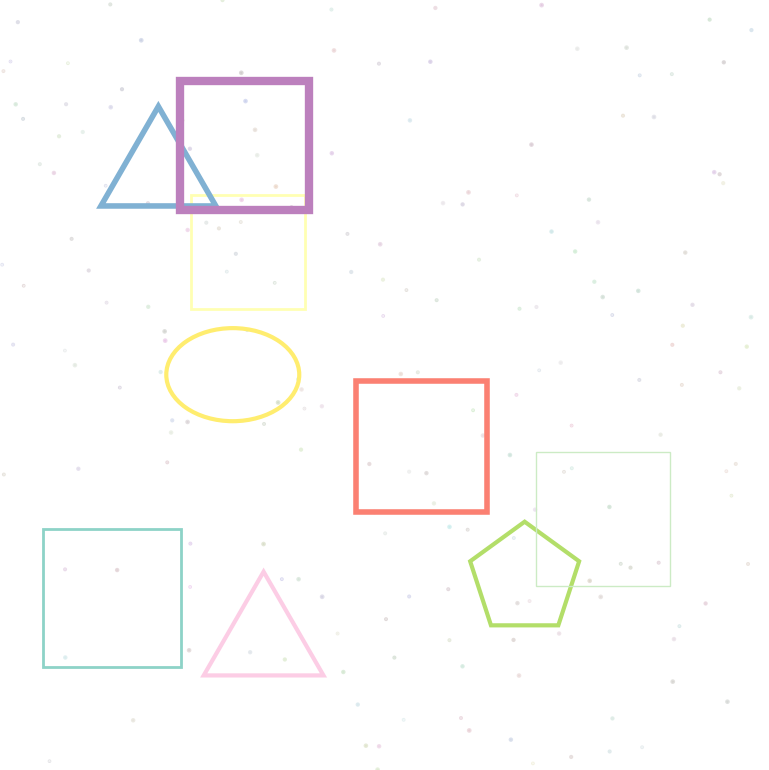[{"shape": "square", "thickness": 1, "radius": 0.45, "center": [0.145, 0.223]}, {"shape": "square", "thickness": 1, "radius": 0.37, "center": [0.322, 0.673]}, {"shape": "square", "thickness": 2, "radius": 0.43, "center": [0.548, 0.42]}, {"shape": "triangle", "thickness": 2, "radius": 0.43, "center": [0.206, 0.776]}, {"shape": "pentagon", "thickness": 1.5, "radius": 0.37, "center": [0.681, 0.248]}, {"shape": "triangle", "thickness": 1.5, "radius": 0.45, "center": [0.342, 0.168]}, {"shape": "square", "thickness": 3, "radius": 0.42, "center": [0.318, 0.811]}, {"shape": "square", "thickness": 0.5, "radius": 0.43, "center": [0.783, 0.326]}, {"shape": "oval", "thickness": 1.5, "radius": 0.43, "center": [0.302, 0.513]}]